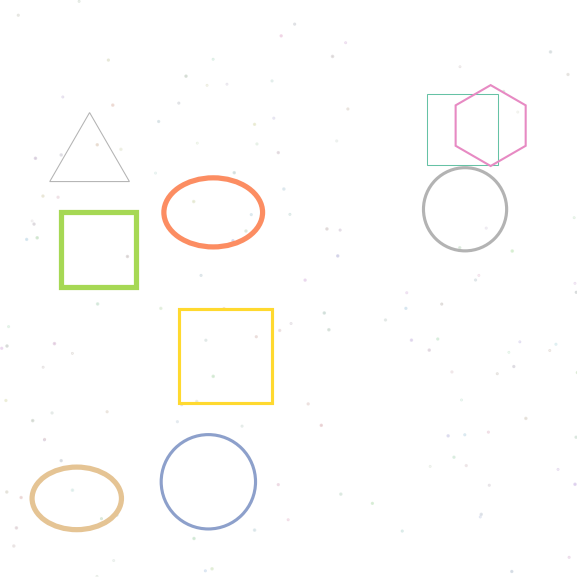[{"shape": "square", "thickness": 0.5, "radius": 0.31, "center": [0.8, 0.775]}, {"shape": "oval", "thickness": 2.5, "radius": 0.43, "center": [0.369, 0.631]}, {"shape": "circle", "thickness": 1.5, "radius": 0.41, "center": [0.361, 0.165]}, {"shape": "hexagon", "thickness": 1, "radius": 0.35, "center": [0.85, 0.782]}, {"shape": "square", "thickness": 2.5, "radius": 0.33, "center": [0.171, 0.567]}, {"shape": "square", "thickness": 1.5, "radius": 0.4, "center": [0.39, 0.383]}, {"shape": "oval", "thickness": 2.5, "radius": 0.39, "center": [0.133, 0.136]}, {"shape": "triangle", "thickness": 0.5, "radius": 0.4, "center": [0.155, 0.725]}, {"shape": "circle", "thickness": 1.5, "radius": 0.36, "center": [0.805, 0.637]}]